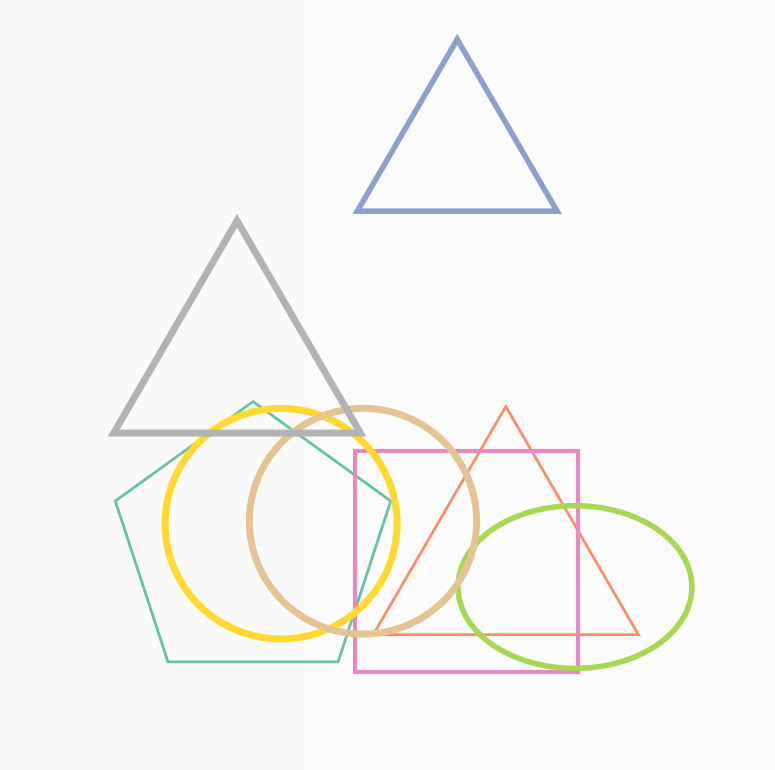[{"shape": "pentagon", "thickness": 1, "radius": 0.93, "center": [0.326, 0.292]}, {"shape": "triangle", "thickness": 1, "radius": 0.99, "center": [0.653, 0.275]}, {"shape": "triangle", "thickness": 2, "radius": 0.74, "center": [0.59, 0.8]}, {"shape": "square", "thickness": 1.5, "radius": 0.72, "center": [0.603, 0.271]}, {"shape": "oval", "thickness": 2, "radius": 0.75, "center": [0.742, 0.238]}, {"shape": "circle", "thickness": 2.5, "radius": 0.75, "center": [0.363, 0.32]}, {"shape": "circle", "thickness": 2.5, "radius": 0.73, "center": [0.468, 0.323]}, {"shape": "triangle", "thickness": 2.5, "radius": 0.92, "center": [0.306, 0.529]}]